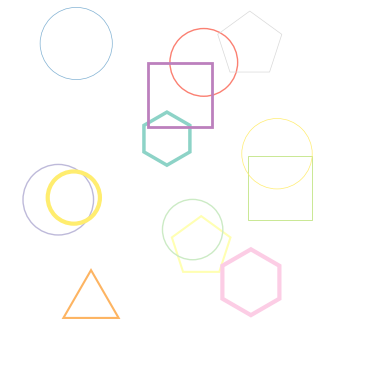[{"shape": "hexagon", "thickness": 2.5, "radius": 0.34, "center": [0.434, 0.64]}, {"shape": "pentagon", "thickness": 1.5, "radius": 0.4, "center": [0.523, 0.359]}, {"shape": "circle", "thickness": 1, "radius": 0.46, "center": [0.151, 0.481]}, {"shape": "circle", "thickness": 1, "radius": 0.44, "center": [0.529, 0.838]}, {"shape": "circle", "thickness": 0.5, "radius": 0.47, "center": [0.198, 0.887]}, {"shape": "triangle", "thickness": 1.5, "radius": 0.41, "center": [0.236, 0.216]}, {"shape": "square", "thickness": 0.5, "radius": 0.42, "center": [0.728, 0.511]}, {"shape": "hexagon", "thickness": 3, "radius": 0.43, "center": [0.652, 0.267]}, {"shape": "pentagon", "thickness": 0.5, "radius": 0.44, "center": [0.649, 0.884]}, {"shape": "square", "thickness": 2, "radius": 0.42, "center": [0.467, 0.753]}, {"shape": "circle", "thickness": 1, "radius": 0.39, "center": [0.5, 0.404]}, {"shape": "circle", "thickness": 0.5, "radius": 0.46, "center": [0.719, 0.601]}, {"shape": "circle", "thickness": 3, "radius": 0.34, "center": [0.192, 0.487]}]